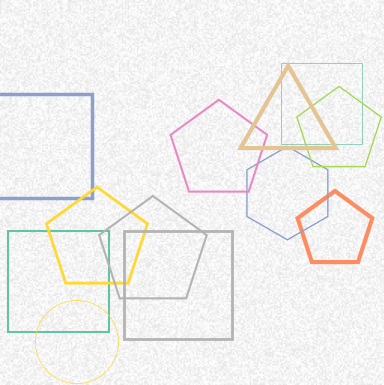[{"shape": "square", "thickness": 0.5, "radius": 0.52, "center": [0.835, 0.731]}, {"shape": "square", "thickness": 1.5, "radius": 0.66, "center": [0.152, 0.268]}, {"shape": "pentagon", "thickness": 3, "radius": 0.51, "center": [0.87, 0.402]}, {"shape": "hexagon", "thickness": 1, "radius": 0.61, "center": [0.746, 0.498]}, {"shape": "square", "thickness": 2.5, "radius": 0.68, "center": [0.103, 0.622]}, {"shape": "pentagon", "thickness": 1.5, "radius": 0.66, "center": [0.568, 0.609]}, {"shape": "pentagon", "thickness": 1, "radius": 0.58, "center": [0.881, 0.66]}, {"shape": "pentagon", "thickness": 2, "radius": 0.69, "center": [0.252, 0.376]}, {"shape": "circle", "thickness": 0.5, "radius": 0.54, "center": [0.2, 0.112]}, {"shape": "triangle", "thickness": 3, "radius": 0.71, "center": [0.748, 0.687]}, {"shape": "square", "thickness": 2, "radius": 0.7, "center": [0.463, 0.26]}, {"shape": "pentagon", "thickness": 1.5, "radius": 0.73, "center": [0.397, 0.344]}]